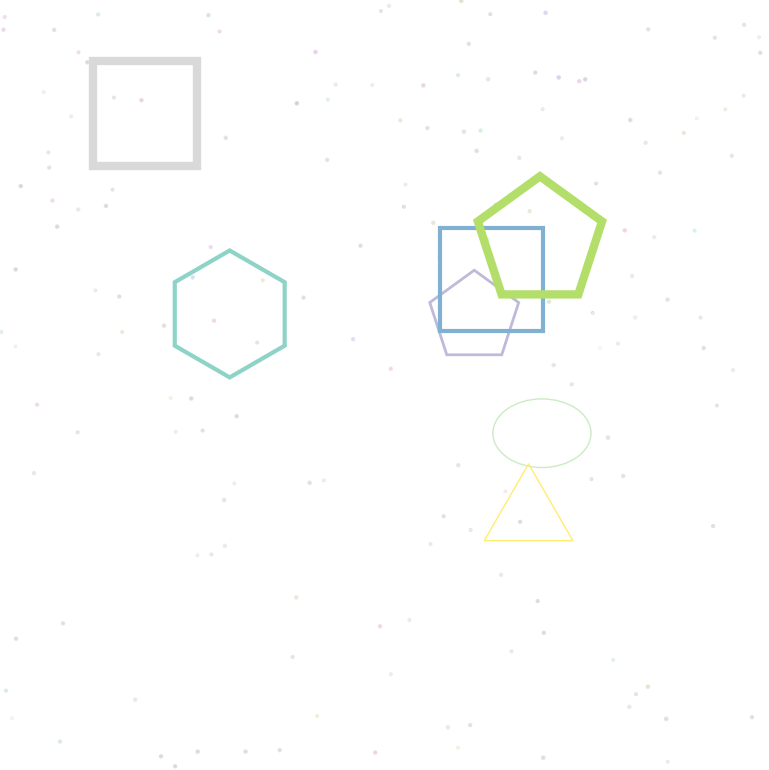[{"shape": "hexagon", "thickness": 1.5, "radius": 0.41, "center": [0.298, 0.592]}, {"shape": "pentagon", "thickness": 1, "radius": 0.3, "center": [0.616, 0.588]}, {"shape": "square", "thickness": 1.5, "radius": 0.33, "center": [0.638, 0.637]}, {"shape": "pentagon", "thickness": 3, "radius": 0.42, "center": [0.701, 0.686]}, {"shape": "square", "thickness": 3, "radius": 0.34, "center": [0.188, 0.853]}, {"shape": "oval", "thickness": 0.5, "radius": 0.32, "center": [0.704, 0.437]}, {"shape": "triangle", "thickness": 0.5, "radius": 0.33, "center": [0.686, 0.331]}]